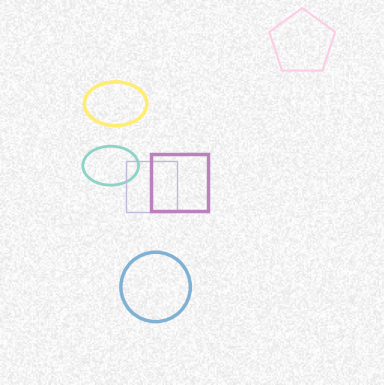[{"shape": "oval", "thickness": 2, "radius": 0.36, "center": [0.287, 0.57]}, {"shape": "square", "thickness": 1, "radius": 0.33, "center": [0.394, 0.515]}, {"shape": "circle", "thickness": 2.5, "radius": 0.45, "center": [0.404, 0.255]}, {"shape": "pentagon", "thickness": 1.5, "radius": 0.45, "center": [0.785, 0.889]}, {"shape": "square", "thickness": 2.5, "radius": 0.37, "center": [0.465, 0.527]}, {"shape": "oval", "thickness": 2.5, "radius": 0.41, "center": [0.3, 0.731]}]